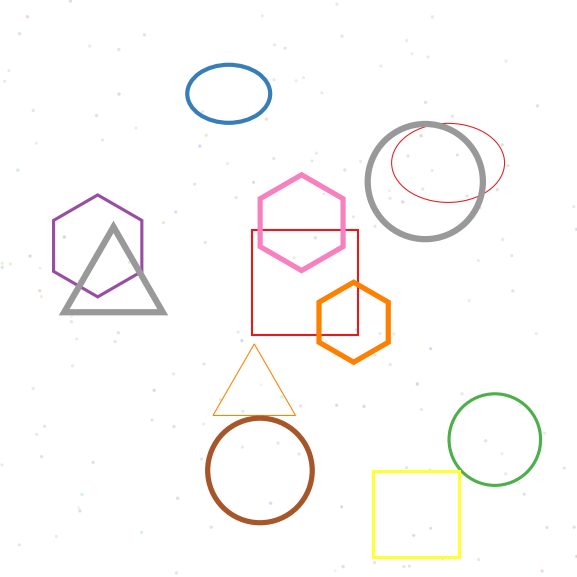[{"shape": "oval", "thickness": 0.5, "radius": 0.49, "center": [0.776, 0.717]}, {"shape": "square", "thickness": 1, "radius": 0.46, "center": [0.528, 0.51]}, {"shape": "oval", "thickness": 2, "radius": 0.36, "center": [0.396, 0.837]}, {"shape": "circle", "thickness": 1.5, "radius": 0.4, "center": [0.857, 0.238]}, {"shape": "hexagon", "thickness": 1.5, "radius": 0.44, "center": [0.169, 0.573]}, {"shape": "hexagon", "thickness": 2.5, "radius": 0.35, "center": [0.612, 0.441]}, {"shape": "triangle", "thickness": 0.5, "radius": 0.41, "center": [0.44, 0.321]}, {"shape": "square", "thickness": 1.5, "radius": 0.37, "center": [0.721, 0.109]}, {"shape": "circle", "thickness": 2.5, "radius": 0.45, "center": [0.45, 0.184]}, {"shape": "hexagon", "thickness": 2.5, "radius": 0.41, "center": [0.522, 0.614]}, {"shape": "circle", "thickness": 3, "radius": 0.5, "center": [0.736, 0.685]}, {"shape": "triangle", "thickness": 3, "radius": 0.49, "center": [0.197, 0.508]}]